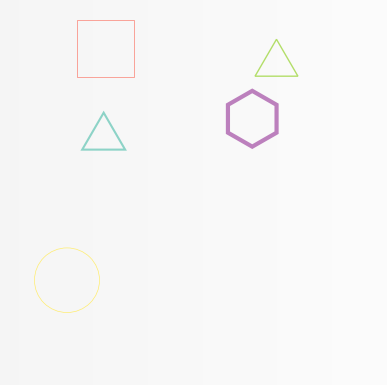[{"shape": "triangle", "thickness": 1.5, "radius": 0.32, "center": [0.268, 0.643]}, {"shape": "square", "thickness": 0.5, "radius": 0.37, "center": [0.273, 0.873]}, {"shape": "triangle", "thickness": 1, "radius": 0.32, "center": [0.714, 0.834]}, {"shape": "hexagon", "thickness": 3, "radius": 0.36, "center": [0.651, 0.692]}, {"shape": "circle", "thickness": 0.5, "radius": 0.42, "center": [0.173, 0.272]}]